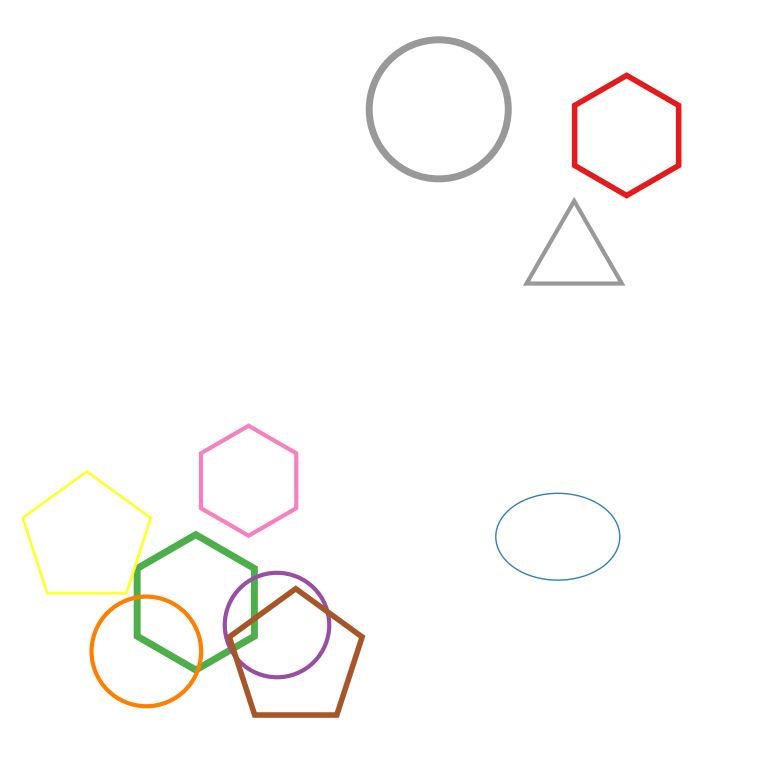[{"shape": "hexagon", "thickness": 2, "radius": 0.39, "center": [0.814, 0.824]}, {"shape": "oval", "thickness": 0.5, "radius": 0.4, "center": [0.724, 0.303]}, {"shape": "hexagon", "thickness": 2.5, "radius": 0.44, "center": [0.254, 0.218]}, {"shape": "circle", "thickness": 1.5, "radius": 0.34, "center": [0.36, 0.188]}, {"shape": "circle", "thickness": 1.5, "radius": 0.36, "center": [0.19, 0.154]}, {"shape": "pentagon", "thickness": 1, "radius": 0.44, "center": [0.113, 0.3]}, {"shape": "pentagon", "thickness": 2, "radius": 0.45, "center": [0.384, 0.145]}, {"shape": "hexagon", "thickness": 1.5, "radius": 0.36, "center": [0.323, 0.376]}, {"shape": "circle", "thickness": 2.5, "radius": 0.45, "center": [0.57, 0.858]}, {"shape": "triangle", "thickness": 1.5, "radius": 0.36, "center": [0.746, 0.668]}]